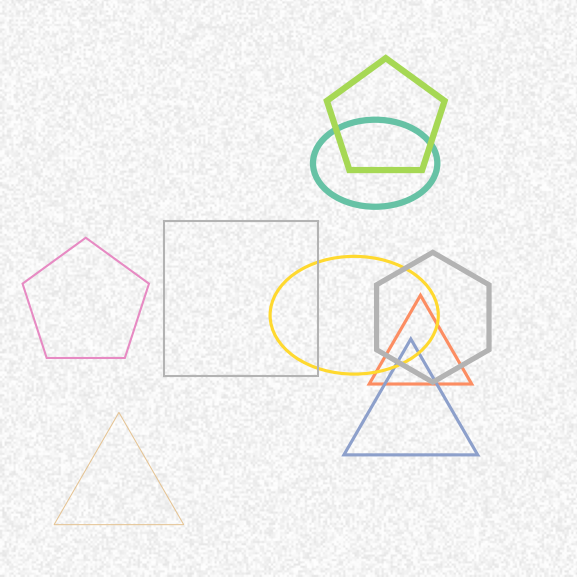[{"shape": "oval", "thickness": 3, "radius": 0.54, "center": [0.65, 0.716]}, {"shape": "triangle", "thickness": 1.5, "radius": 0.51, "center": [0.728, 0.385]}, {"shape": "triangle", "thickness": 1.5, "radius": 0.67, "center": [0.711, 0.278]}, {"shape": "pentagon", "thickness": 1, "radius": 0.58, "center": [0.149, 0.472]}, {"shape": "pentagon", "thickness": 3, "radius": 0.54, "center": [0.668, 0.791]}, {"shape": "oval", "thickness": 1.5, "radius": 0.73, "center": [0.613, 0.453]}, {"shape": "triangle", "thickness": 0.5, "radius": 0.65, "center": [0.206, 0.155]}, {"shape": "hexagon", "thickness": 2.5, "radius": 0.56, "center": [0.749, 0.45]}, {"shape": "square", "thickness": 1, "radius": 0.67, "center": [0.417, 0.482]}]